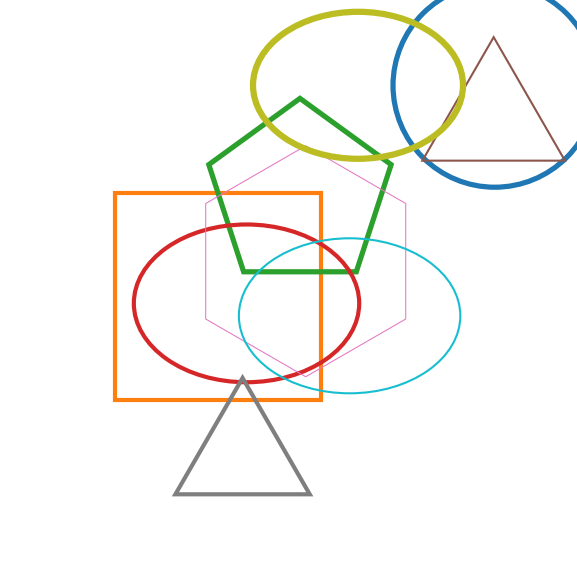[{"shape": "circle", "thickness": 2.5, "radius": 0.88, "center": [0.857, 0.851]}, {"shape": "square", "thickness": 2, "radius": 0.89, "center": [0.378, 0.485]}, {"shape": "pentagon", "thickness": 2.5, "radius": 0.83, "center": [0.519, 0.663]}, {"shape": "oval", "thickness": 2, "radius": 0.98, "center": [0.427, 0.474]}, {"shape": "triangle", "thickness": 1, "radius": 0.71, "center": [0.855, 0.792]}, {"shape": "hexagon", "thickness": 0.5, "radius": 1.0, "center": [0.529, 0.547]}, {"shape": "triangle", "thickness": 2, "radius": 0.67, "center": [0.42, 0.21]}, {"shape": "oval", "thickness": 3, "radius": 0.91, "center": [0.62, 0.851]}, {"shape": "oval", "thickness": 1, "radius": 0.96, "center": [0.605, 0.452]}]